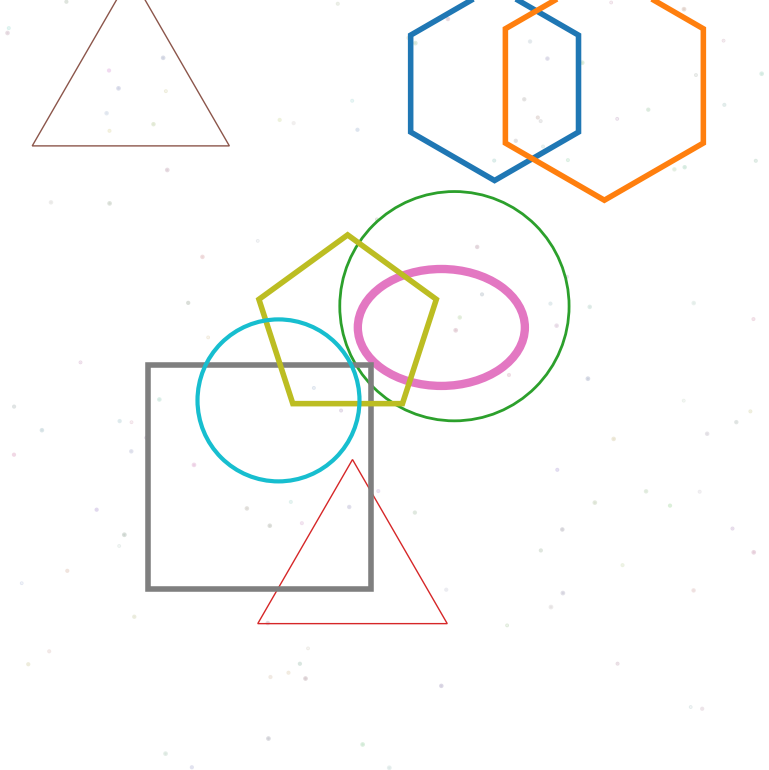[{"shape": "hexagon", "thickness": 2, "radius": 0.63, "center": [0.642, 0.891]}, {"shape": "hexagon", "thickness": 2, "radius": 0.74, "center": [0.785, 0.888]}, {"shape": "circle", "thickness": 1, "radius": 0.74, "center": [0.59, 0.602]}, {"shape": "triangle", "thickness": 0.5, "radius": 0.71, "center": [0.458, 0.261]}, {"shape": "triangle", "thickness": 0.5, "radius": 0.74, "center": [0.17, 0.884]}, {"shape": "oval", "thickness": 3, "radius": 0.54, "center": [0.573, 0.575]}, {"shape": "square", "thickness": 2, "radius": 0.73, "center": [0.337, 0.38]}, {"shape": "pentagon", "thickness": 2, "radius": 0.61, "center": [0.451, 0.574]}, {"shape": "circle", "thickness": 1.5, "radius": 0.53, "center": [0.362, 0.48]}]